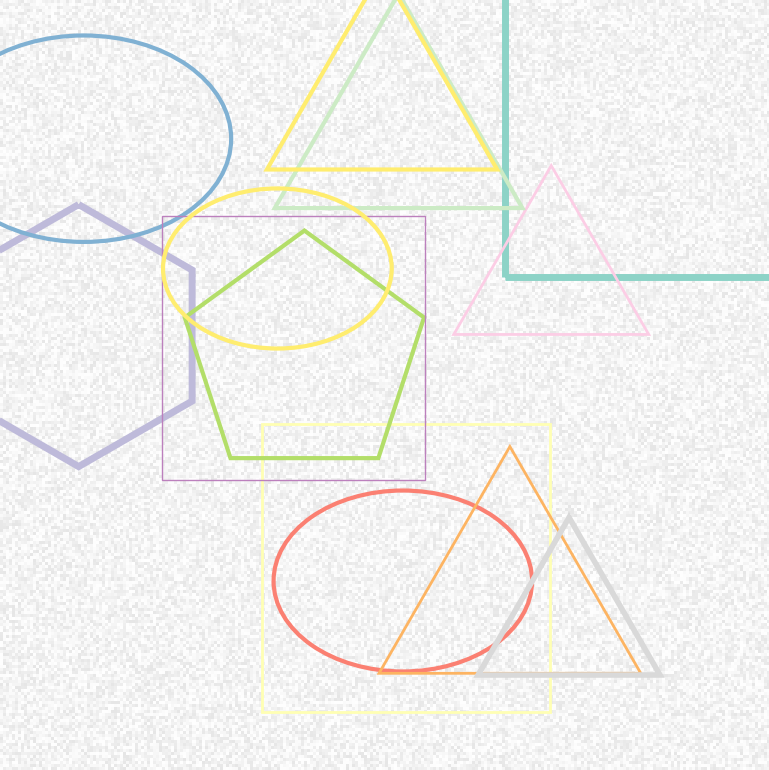[{"shape": "square", "thickness": 2.5, "radius": 0.94, "center": [0.844, 0.827]}, {"shape": "square", "thickness": 1, "radius": 0.94, "center": [0.527, 0.262]}, {"shape": "hexagon", "thickness": 2.5, "radius": 0.85, "center": [0.102, 0.564]}, {"shape": "oval", "thickness": 1.5, "radius": 0.84, "center": [0.523, 0.245]}, {"shape": "oval", "thickness": 1.5, "radius": 0.96, "center": [0.109, 0.82]}, {"shape": "triangle", "thickness": 1, "radius": 0.98, "center": [0.662, 0.224]}, {"shape": "pentagon", "thickness": 1.5, "radius": 0.82, "center": [0.395, 0.537]}, {"shape": "triangle", "thickness": 1, "radius": 0.73, "center": [0.716, 0.639]}, {"shape": "triangle", "thickness": 2, "radius": 0.68, "center": [0.739, 0.192]}, {"shape": "square", "thickness": 0.5, "radius": 0.86, "center": [0.381, 0.548]}, {"shape": "triangle", "thickness": 1.5, "radius": 0.93, "center": [0.518, 0.823]}, {"shape": "triangle", "thickness": 1.5, "radius": 0.86, "center": [0.496, 0.866]}, {"shape": "oval", "thickness": 1.5, "radius": 0.74, "center": [0.36, 0.651]}]